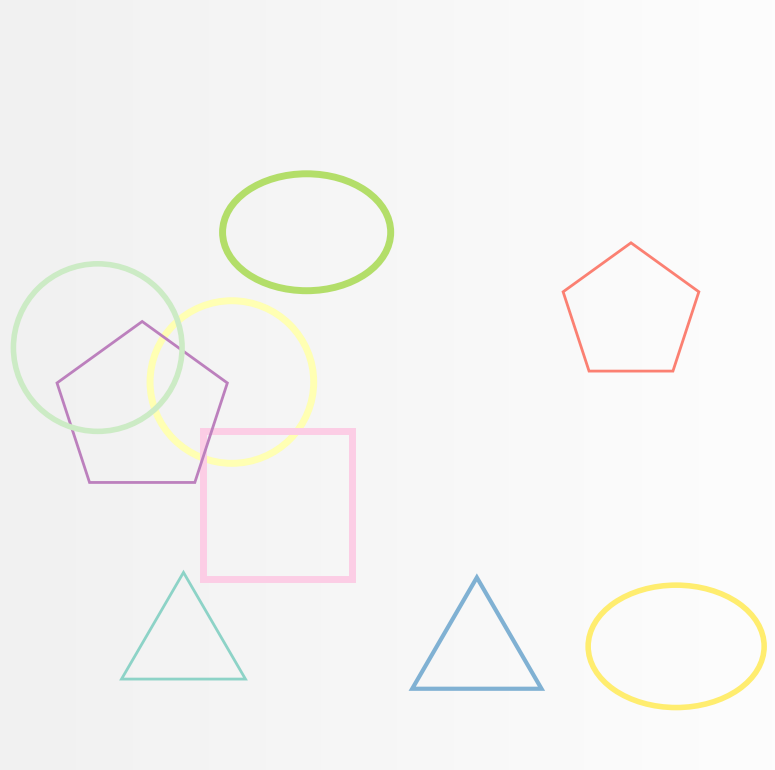[{"shape": "triangle", "thickness": 1, "radius": 0.46, "center": [0.237, 0.164]}, {"shape": "circle", "thickness": 2.5, "radius": 0.53, "center": [0.299, 0.504]}, {"shape": "pentagon", "thickness": 1, "radius": 0.46, "center": [0.814, 0.593]}, {"shape": "triangle", "thickness": 1.5, "radius": 0.48, "center": [0.615, 0.154]}, {"shape": "oval", "thickness": 2.5, "radius": 0.54, "center": [0.396, 0.698]}, {"shape": "square", "thickness": 2.5, "radius": 0.48, "center": [0.358, 0.344]}, {"shape": "pentagon", "thickness": 1, "radius": 0.58, "center": [0.183, 0.467]}, {"shape": "circle", "thickness": 2, "radius": 0.54, "center": [0.126, 0.549]}, {"shape": "oval", "thickness": 2, "radius": 0.57, "center": [0.872, 0.161]}]